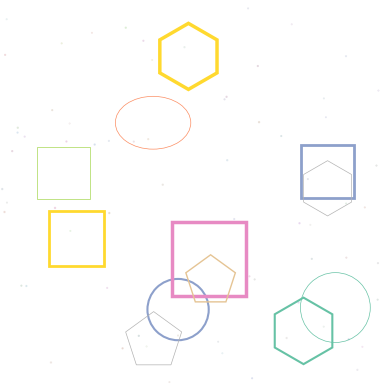[{"shape": "circle", "thickness": 0.5, "radius": 0.45, "center": [0.871, 0.201]}, {"shape": "hexagon", "thickness": 1.5, "radius": 0.43, "center": [0.788, 0.141]}, {"shape": "oval", "thickness": 0.5, "radius": 0.49, "center": [0.398, 0.681]}, {"shape": "square", "thickness": 2, "radius": 0.34, "center": [0.851, 0.554]}, {"shape": "circle", "thickness": 1.5, "radius": 0.4, "center": [0.463, 0.196]}, {"shape": "square", "thickness": 2.5, "radius": 0.48, "center": [0.542, 0.328]}, {"shape": "square", "thickness": 0.5, "radius": 0.34, "center": [0.165, 0.55]}, {"shape": "square", "thickness": 2, "radius": 0.35, "center": [0.198, 0.38]}, {"shape": "hexagon", "thickness": 2.5, "radius": 0.43, "center": [0.489, 0.854]}, {"shape": "pentagon", "thickness": 1, "radius": 0.34, "center": [0.547, 0.271]}, {"shape": "hexagon", "thickness": 0.5, "radius": 0.36, "center": [0.851, 0.511]}, {"shape": "pentagon", "thickness": 0.5, "radius": 0.38, "center": [0.399, 0.114]}]